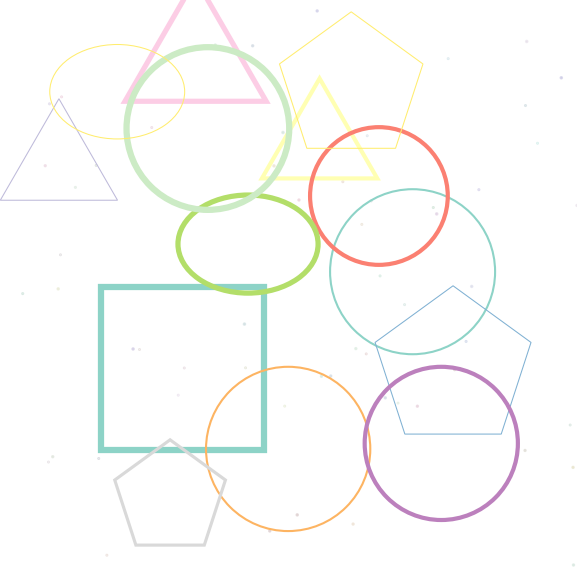[{"shape": "square", "thickness": 3, "radius": 0.71, "center": [0.316, 0.361]}, {"shape": "circle", "thickness": 1, "radius": 0.71, "center": [0.714, 0.529]}, {"shape": "triangle", "thickness": 2, "radius": 0.58, "center": [0.553, 0.748]}, {"shape": "triangle", "thickness": 0.5, "radius": 0.59, "center": [0.102, 0.711]}, {"shape": "circle", "thickness": 2, "radius": 0.6, "center": [0.656, 0.66]}, {"shape": "pentagon", "thickness": 0.5, "radius": 0.71, "center": [0.784, 0.362]}, {"shape": "circle", "thickness": 1, "radius": 0.71, "center": [0.499, 0.222]}, {"shape": "oval", "thickness": 2.5, "radius": 0.61, "center": [0.429, 0.577]}, {"shape": "triangle", "thickness": 2.5, "radius": 0.71, "center": [0.339, 0.894]}, {"shape": "pentagon", "thickness": 1.5, "radius": 0.5, "center": [0.295, 0.137]}, {"shape": "circle", "thickness": 2, "radius": 0.66, "center": [0.764, 0.231]}, {"shape": "circle", "thickness": 3, "radius": 0.7, "center": [0.36, 0.777]}, {"shape": "pentagon", "thickness": 0.5, "radius": 0.65, "center": [0.608, 0.848]}, {"shape": "oval", "thickness": 0.5, "radius": 0.58, "center": [0.203, 0.84]}]